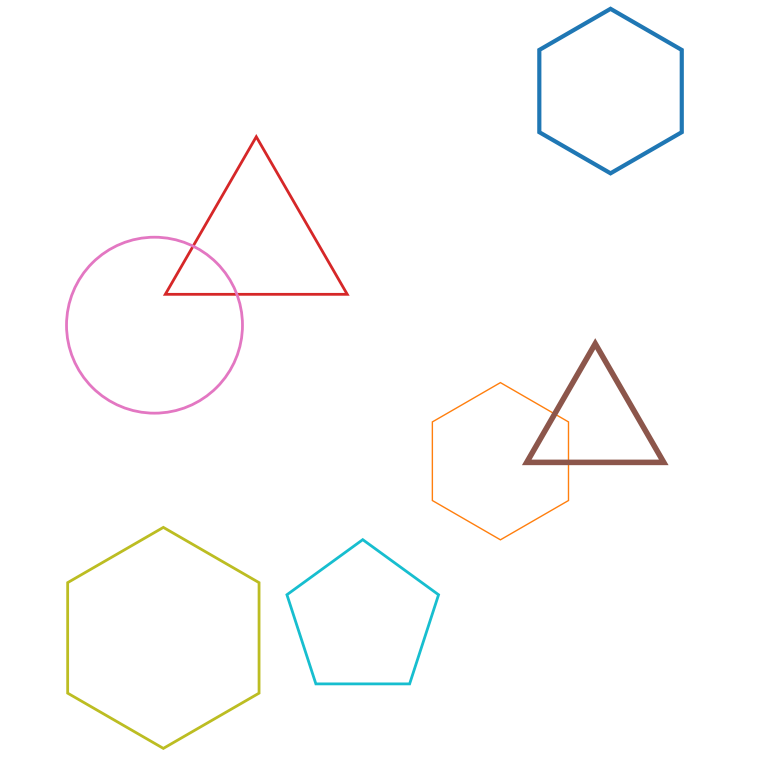[{"shape": "hexagon", "thickness": 1.5, "radius": 0.53, "center": [0.793, 0.882]}, {"shape": "hexagon", "thickness": 0.5, "radius": 0.51, "center": [0.65, 0.401]}, {"shape": "triangle", "thickness": 1, "radius": 0.68, "center": [0.333, 0.686]}, {"shape": "triangle", "thickness": 2, "radius": 0.51, "center": [0.773, 0.451]}, {"shape": "circle", "thickness": 1, "radius": 0.57, "center": [0.201, 0.578]}, {"shape": "hexagon", "thickness": 1, "radius": 0.72, "center": [0.212, 0.172]}, {"shape": "pentagon", "thickness": 1, "radius": 0.52, "center": [0.471, 0.196]}]